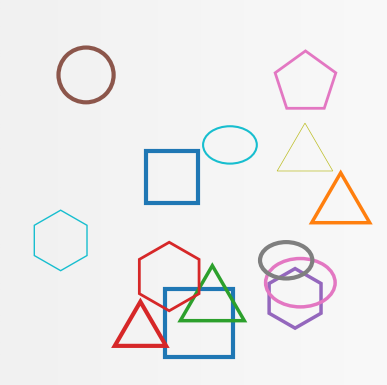[{"shape": "square", "thickness": 3, "radius": 0.44, "center": [0.514, 0.16]}, {"shape": "square", "thickness": 3, "radius": 0.34, "center": [0.444, 0.54]}, {"shape": "triangle", "thickness": 2.5, "radius": 0.43, "center": [0.879, 0.465]}, {"shape": "triangle", "thickness": 2.5, "radius": 0.48, "center": [0.548, 0.215]}, {"shape": "hexagon", "thickness": 2, "radius": 0.44, "center": [0.437, 0.282]}, {"shape": "triangle", "thickness": 3, "radius": 0.38, "center": [0.362, 0.14]}, {"shape": "hexagon", "thickness": 2.5, "radius": 0.39, "center": [0.761, 0.225]}, {"shape": "circle", "thickness": 3, "radius": 0.36, "center": [0.222, 0.805]}, {"shape": "pentagon", "thickness": 2, "radius": 0.41, "center": [0.788, 0.785]}, {"shape": "oval", "thickness": 2.5, "radius": 0.45, "center": [0.775, 0.266]}, {"shape": "oval", "thickness": 3, "radius": 0.34, "center": [0.739, 0.324]}, {"shape": "triangle", "thickness": 0.5, "radius": 0.41, "center": [0.787, 0.597]}, {"shape": "oval", "thickness": 1.5, "radius": 0.35, "center": [0.593, 0.624]}, {"shape": "hexagon", "thickness": 1, "radius": 0.39, "center": [0.157, 0.376]}]